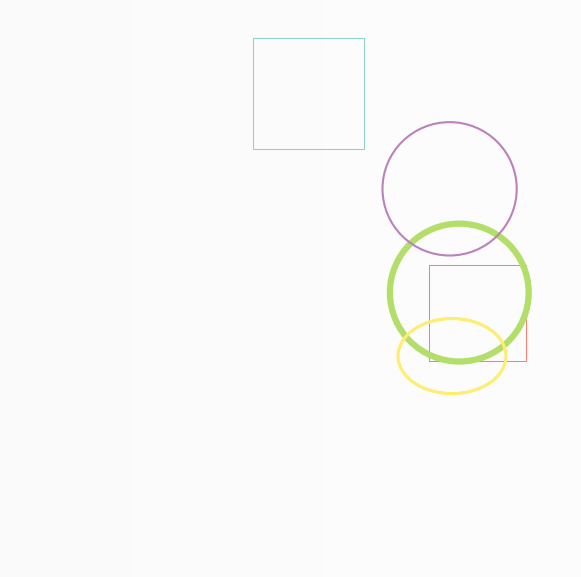[{"shape": "square", "thickness": 0.5, "radius": 0.48, "center": [0.531, 0.838]}, {"shape": "square", "thickness": 0.5, "radius": 0.41, "center": [0.822, 0.457]}, {"shape": "circle", "thickness": 3, "radius": 0.6, "center": [0.79, 0.492]}, {"shape": "circle", "thickness": 1, "radius": 0.58, "center": [0.774, 0.672]}, {"shape": "oval", "thickness": 1.5, "radius": 0.46, "center": [0.778, 0.383]}]